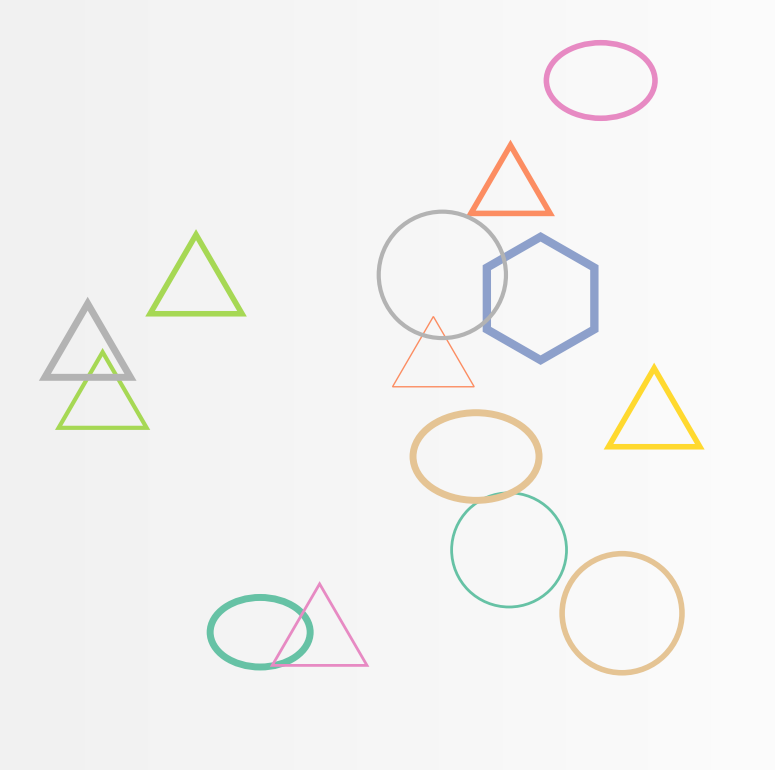[{"shape": "oval", "thickness": 2.5, "radius": 0.32, "center": [0.336, 0.179]}, {"shape": "circle", "thickness": 1, "radius": 0.37, "center": [0.657, 0.286]}, {"shape": "triangle", "thickness": 2, "radius": 0.3, "center": [0.659, 0.752]}, {"shape": "triangle", "thickness": 0.5, "radius": 0.3, "center": [0.559, 0.528]}, {"shape": "hexagon", "thickness": 3, "radius": 0.4, "center": [0.698, 0.612]}, {"shape": "triangle", "thickness": 1, "radius": 0.35, "center": [0.412, 0.171]}, {"shape": "oval", "thickness": 2, "radius": 0.35, "center": [0.775, 0.895]}, {"shape": "triangle", "thickness": 2, "radius": 0.34, "center": [0.253, 0.627]}, {"shape": "triangle", "thickness": 1.5, "radius": 0.33, "center": [0.132, 0.477]}, {"shape": "triangle", "thickness": 2, "radius": 0.34, "center": [0.844, 0.454]}, {"shape": "oval", "thickness": 2.5, "radius": 0.41, "center": [0.614, 0.407]}, {"shape": "circle", "thickness": 2, "radius": 0.39, "center": [0.803, 0.204]}, {"shape": "triangle", "thickness": 2.5, "radius": 0.32, "center": [0.113, 0.542]}, {"shape": "circle", "thickness": 1.5, "radius": 0.41, "center": [0.571, 0.643]}]